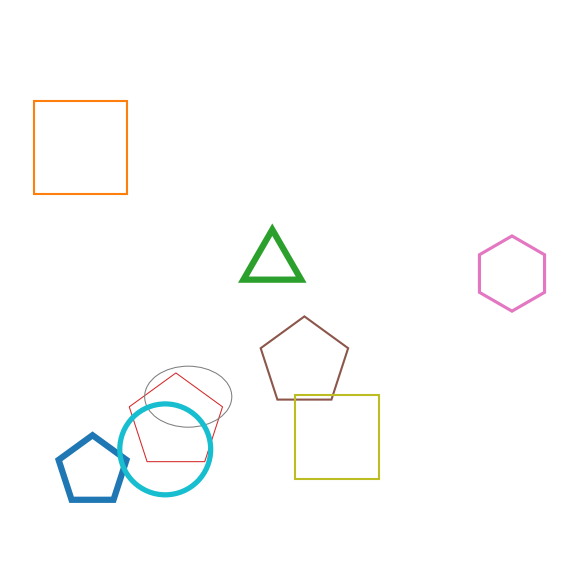[{"shape": "pentagon", "thickness": 3, "radius": 0.31, "center": [0.16, 0.184]}, {"shape": "square", "thickness": 1, "radius": 0.4, "center": [0.139, 0.744]}, {"shape": "triangle", "thickness": 3, "radius": 0.29, "center": [0.472, 0.544]}, {"shape": "pentagon", "thickness": 0.5, "radius": 0.42, "center": [0.305, 0.268]}, {"shape": "pentagon", "thickness": 1, "radius": 0.4, "center": [0.527, 0.372]}, {"shape": "hexagon", "thickness": 1.5, "radius": 0.33, "center": [0.887, 0.525]}, {"shape": "oval", "thickness": 0.5, "radius": 0.38, "center": [0.326, 0.312]}, {"shape": "square", "thickness": 1, "radius": 0.36, "center": [0.583, 0.242]}, {"shape": "circle", "thickness": 2.5, "radius": 0.39, "center": [0.286, 0.221]}]